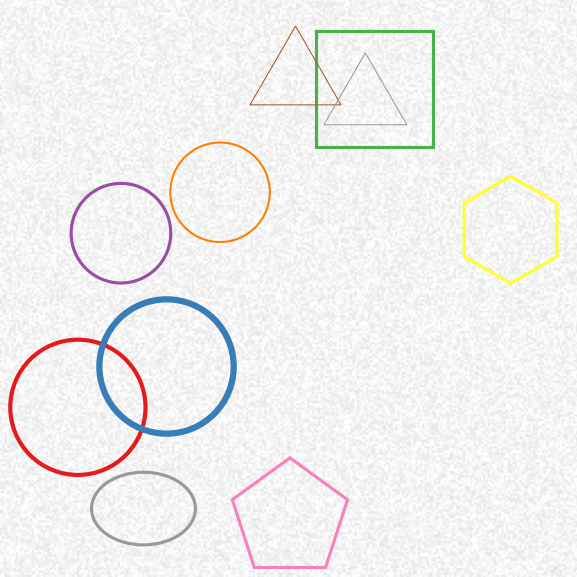[{"shape": "circle", "thickness": 2, "radius": 0.59, "center": [0.135, 0.294]}, {"shape": "circle", "thickness": 3, "radius": 0.58, "center": [0.288, 0.365]}, {"shape": "square", "thickness": 1.5, "radius": 0.5, "center": [0.648, 0.845]}, {"shape": "circle", "thickness": 1.5, "radius": 0.43, "center": [0.209, 0.595]}, {"shape": "circle", "thickness": 1, "radius": 0.43, "center": [0.381, 0.666]}, {"shape": "hexagon", "thickness": 1.5, "radius": 0.46, "center": [0.884, 0.601]}, {"shape": "triangle", "thickness": 0.5, "radius": 0.45, "center": [0.512, 0.863]}, {"shape": "pentagon", "thickness": 1.5, "radius": 0.52, "center": [0.502, 0.101]}, {"shape": "triangle", "thickness": 0.5, "radius": 0.41, "center": [0.633, 0.825]}, {"shape": "oval", "thickness": 1.5, "radius": 0.45, "center": [0.248, 0.119]}]